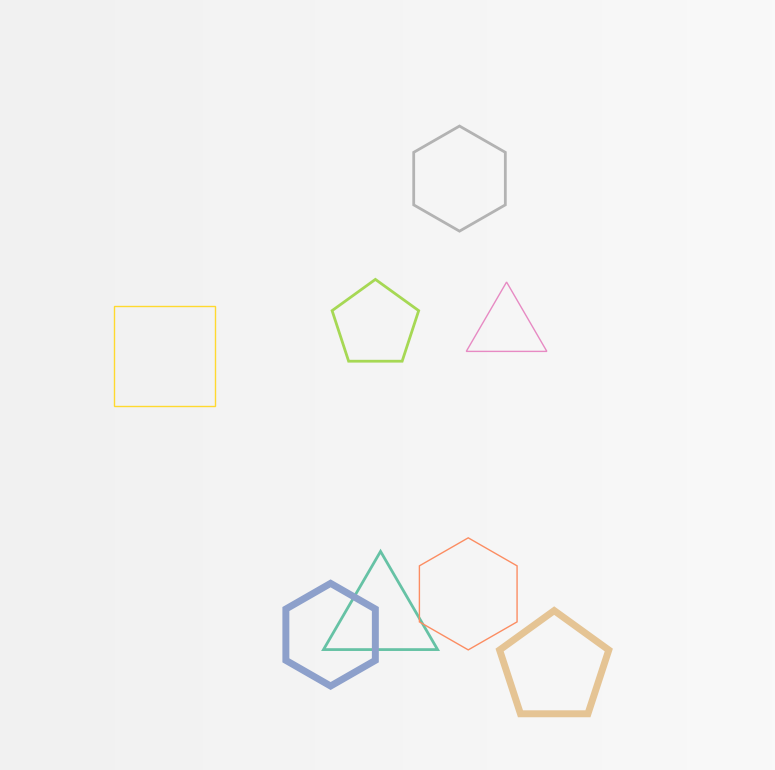[{"shape": "triangle", "thickness": 1, "radius": 0.42, "center": [0.491, 0.199]}, {"shape": "hexagon", "thickness": 0.5, "radius": 0.36, "center": [0.604, 0.229]}, {"shape": "hexagon", "thickness": 2.5, "radius": 0.33, "center": [0.427, 0.176]}, {"shape": "triangle", "thickness": 0.5, "radius": 0.3, "center": [0.654, 0.574]}, {"shape": "pentagon", "thickness": 1, "radius": 0.29, "center": [0.484, 0.578]}, {"shape": "square", "thickness": 0.5, "radius": 0.32, "center": [0.212, 0.538]}, {"shape": "pentagon", "thickness": 2.5, "radius": 0.37, "center": [0.715, 0.133]}, {"shape": "hexagon", "thickness": 1, "radius": 0.34, "center": [0.593, 0.768]}]